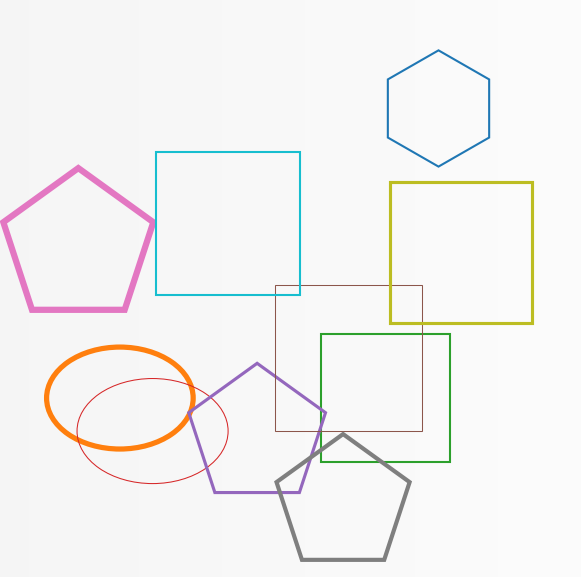[{"shape": "hexagon", "thickness": 1, "radius": 0.5, "center": [0.754, 0.811]}, {"shape": "oval", "thickness": 2.5, "radius": 0.63, "center": [0.206, 0.31]}, {"shape": "square", "thickness": 1, "radius": 0.55, "center": [0.663, 0.31]}, {"shape": "oval", "thickness": 0.5, "radius": 0.65, "center": [0.262, 0.253]}, {"shape": "pentagon", "thickness": 1.5, "radius": 0.62, "center": [0.442, 0.246]}, {"shape": "square", "thickness": 0.5, "radius": 0.63, "center": [0.6, 0.378]}, {"shape": "pentagon", "thickness": 3, "radius": 0.68, "center": [0.135, 0.572]}, {"shape": "pentagon", "thickness": 2, "radius": 0.6, "center": [0.59, 0.127]}, {"shape": "square", "thickness": 1.5, "radius": 0.61, "center": [0.793, 0.561]}, {"shape": "square", "thickness": 1, "radius": 0.62, "center": [0.392, 0.613]}]